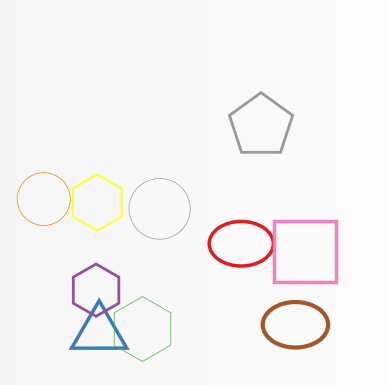[{"shape": "oval", "thickness": 2.5, "radius": 0.41, "center": [0.623, 0.367]}, {"shape": "triangle", "thickness": 2.5, "radius": 0.41, "center": [0.256, 0.137]}, {"shape": "hexagon", "thickness": 0.5, "radius": 0.42, "center": [0.368, 0.145]}, {"shape": "hexagon", "thickness": 2, "radius": 0.34, "center": [0.248, 0.246]}, {"shape": "circle", "thickness": 0.5, "radius": 0.34, "center": [0.113, 0.483]}, {"shape": "hexagon", "thickness": 1.5, "radius": 0.37, "center": [0.251, 0.474]}, {"shape": "oval", "thickness": 3, "radius": 0.42, "center": [0.762, 0.156]}, {"shape": "square", "thickness": 2.5, "radius": 0.4, "center": [0.788, 0.348]}, {"shape": "pentagon", "thickness": 2, "radius": 0.43, "center": [0.674, 0.674]}, {"shape": "circle", "thickness": 0.5, "radius": 0.39, "center": [0.412, 0.458]}]